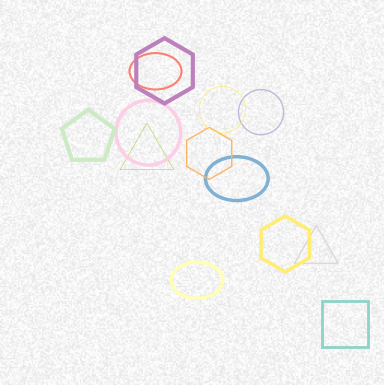[{"shape": "square", "thickness": 2, "radius": 0.3, "center": [0.897, 0.159]}, {"shape": "oval", "thickness": 2.5, "radius": 0.34, "center": [0.512, 0.272]}, {"shape": "circle", "thickness": 1, "radius": 0.29, "center": [0.678, 0.709]}, {"shape": "oval", "thickness": 1.5, "radius": 0.34, "center": [0.404, 0.815]}, {"shape": "oval", "thickness": 2.5, "radius": 0.41, "center": [0.615, 0.536]}, {"shape": "hexagon", "thickness": 1, "radius": 0.34, "center": [0.543, 0.602]}, {"shape": "triangle", "thickness": 0.5, "radius": 0.4, "center": [0.382, 0.6]}, {"shape": "circle", "thickness": 2.5, "radius": 0.42, "center": [0.385, 0.655]}, {"shape": "triangle", "thickness": 1, "radius": 0.33, "center": [0.822, 0.349]}, {"shape": "hexagon", "thickness": 3, "radius": 0.42, "center": [0.427, 0.816]}, {"shape": "pentagon", "thickness": 3, "radius": 0.36, "center": [0.229, 0.643]}, {"shape": "hexagon", "thickness": 2.5, "radius": 0.36, "center": [0.741, 0.366]}, {"shape": "circle", "thickness": 0.5, "radius": 0.3, "center": [0.578, 0.715]}]